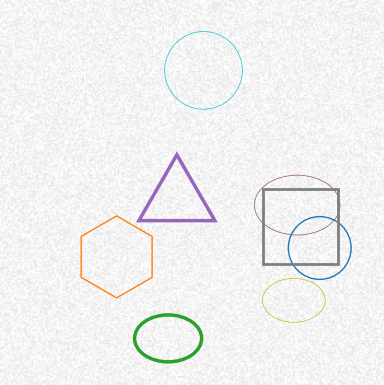[{"shape": "circle", "thickness": 1, "radius": 0.41, "center": [0.83, 0.356]}, {"shape": "hexagon", "thickness": 1, "radius": 0.53, "center": [0.303, 0.333]}, {"shape": "oval", "thickness": 2.5, "radius": 0.44, "center": [0.437, 0.121]}, {"shape": "triangle", "thickness": 2.5, "radius": 0.57, "center": [0.459, 0.484]}, {"shape": "oval", "thickness": 0.5, "radius": 0.56, "center": [0.772, 0.467]}, {"shape": "square", "thickness": 2, "radius": 0.49, "center": [0.78, 0.412]}, {"shape": "oval", "thickness": 0.5, "radius": 0.41, "center": [0.763, 0.22]}, {"shape": "circle", "thickness": 0.5, "radius": 0.5, "center": [0.529, 0.817]}]